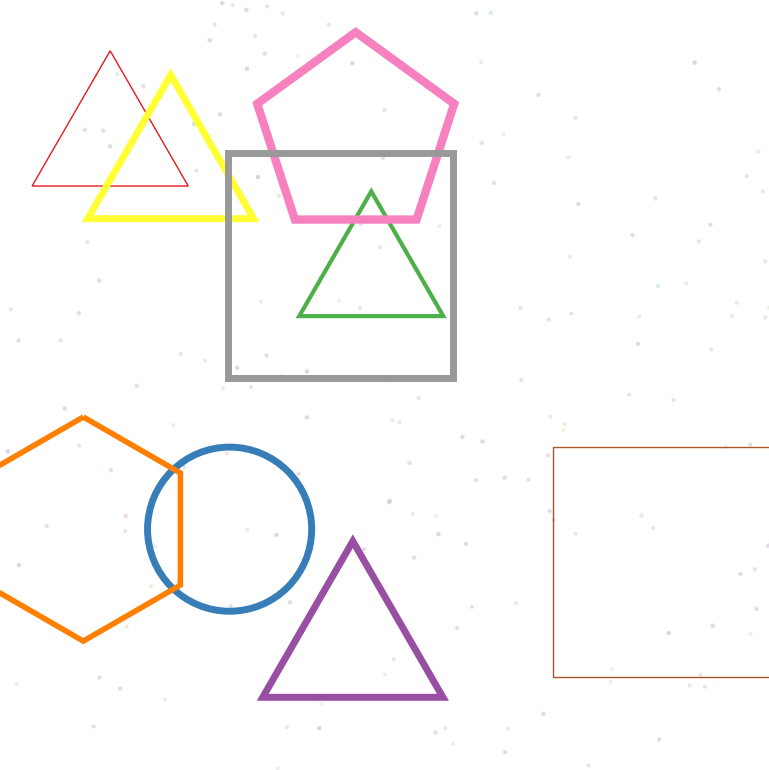[{"shape": "triangle", "thickness": 0.5, "radius": 0.59, "center": [0.143, 0.817]}, {"shape": "circle", "thickness": 2.5, "radius": 0.53, "center": [0.298, 0.313]}, {"shape": "triangle", "thickness": 1.5, "radius": 0.54, "center": [0.482, 0.643]}, {"shape": "triangle", "thickness": 2.5, "radius": 0.68, "center": [0.458, 0.162]}, {"shape": "hexagon", "thickness": 2, "radius": 0.73, "center": [0.108, 0.313]}, {"shape": "triangle", "thickness": 2.5, "radius": 0.62, "center": [0.222, 0.778]}, {"shape": "square", "thickness": 0.5, "radius": 0.75, "center": [0.868, 0.27]}, {"shape": "pentagon", "thickness": 3, "radius": 0.67, "center": [0.462, 0.824]}, {"shape": "square", "thickness": 2.5, "radius": 0.73, "center": [0.442, 0.655]}]